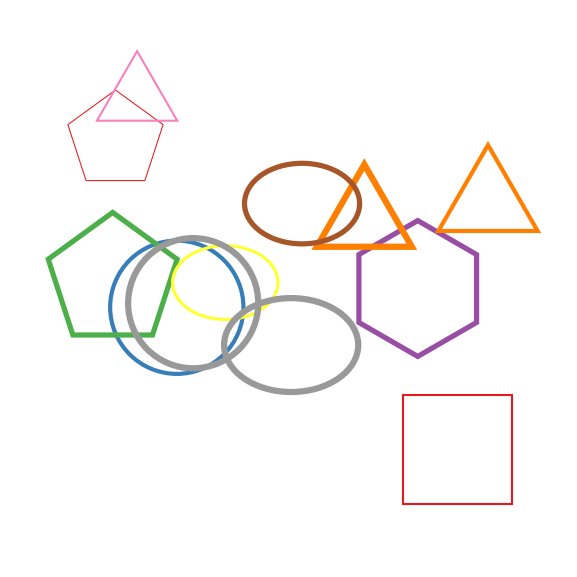[{"shape": "square", "thickness": 1, "radius": 0.47, "center": [0.792, 0.221]}, {"shape": "pentagon", "thickness": 0.5, "radius": 0.43, "center": [0.2, 0.757]}, {"shape": "circle", "thickness": 2, "radius": 0.58, "center": [0.306, 0.467]}, {"shape": "pentagon", "thickness": 2.5, "radius": 0.59, "center": [0.195, 0.514]}, {"shape": "hexagon", "thickness": 2.5, "radius": 0.59, "center": [0.723, 0.5]}, {"shape": "triangle", "thickness": 3, "radius": 0.47, "center": [0.631, 0.619]}, {"shape": "triangle", "thickness": 2, "radius": 0.5, "center": [0.845, 0.649]}, {"shape": "oval", "thickness": 1.5, "radius": 0.46, "center": [0.39, 0.51]}, {"shape": "oval", "thickness": 2.5, "radius": 0.5, "center": [0.523, 0.647]}, {"shape": "triangle", "thickness": 1, "radius": 0.4, "center": [0.237, 0.83]}, {"shape": "oval", "thickness": 3, "radius": 0.58, "center": [0.504, 0.402]}, {"shape": "circle", "thickness": 3, "radius": 0.56, "center": [0.335, 0.474]}]